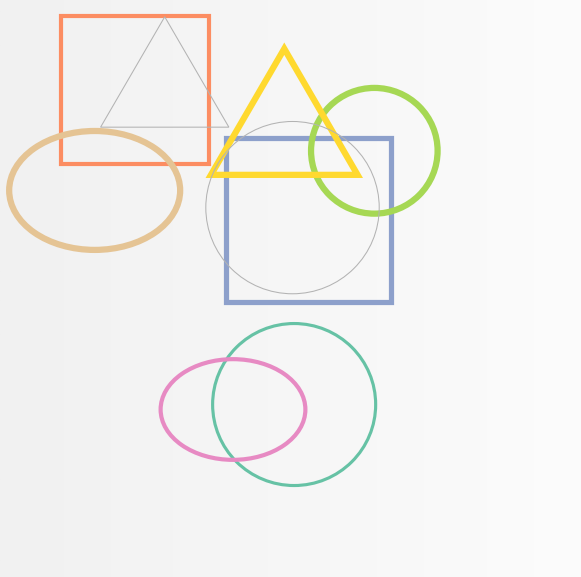[{"shape": "circle", "thickness": 1.5, "radius": 0.7, "center": [0.506, 0.299]}, {"shape": "square", "thickness": 2, "radius": 0.64, "center": [0.232, 0.844]}, {"shape": "square", "thickness": 2.5, "radius": 0.71, "center": [0.531, 0.617]}, {"shape": "oval", "thickness": 2, "radius": 0.62, "center": [0.401, 0.29]}, {"shape": "circle", "thickness": 3, "radius": 0.54, "center": [0.644, 0.738]}, {"shape": "triangle", "thickness": 3, "radius": 0.73, "center": [0.489, 0.769]}, {"shape": "oval", "thickness": 3, "radius": 0.74, "center": [0.163, 0.669]}, {"shape": "circle", "thickness": 0.5, "radius": 0.75, "center": [0.503, 0.64]}, {"shape": "triangle", "thickness": 0.5, "radius": 0.64, "center": [0.283, 0.843]}]